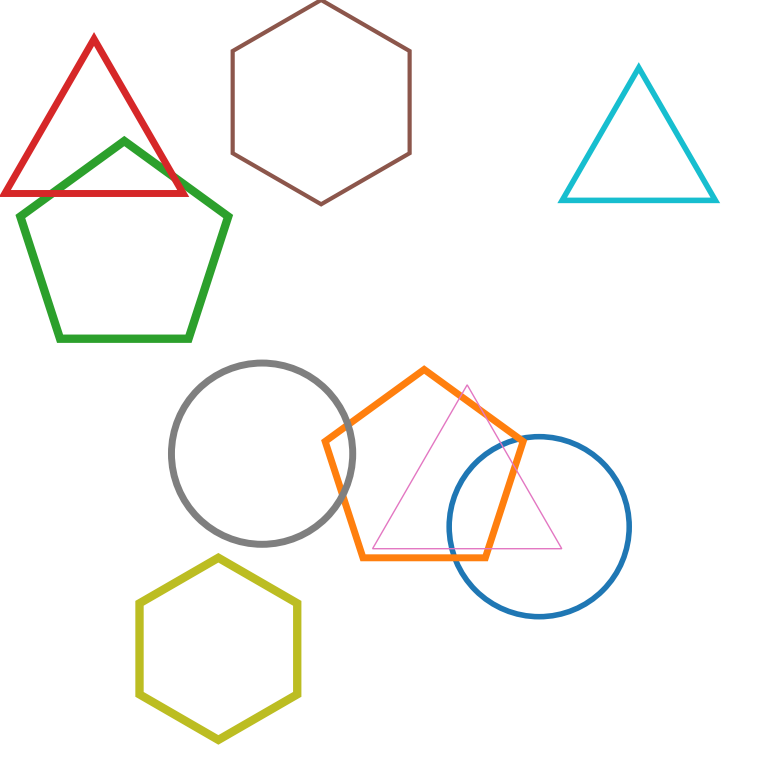[{"shape": "circle", "thickness": 2, "radius": 0.58, "center": [0.7, 0.316]}, {"shape": "pentagon", "thickness": 2.5, "radius": 0.68, "center": [0.551, 0.385]}, {"shape": "pentagon", "thickness": 3, "radius": 0.71, "center": [0.161, 0.675]}, {"shape": "triangle", "thickness": 2.5, "radius": 0.67, "center": [0.122, 0.816]}, {"shape": "hexagon", "thickness": 1.5, "radius": 0.66, "center": [0.417, 0.867]}, {"shape": "triangle", "thickness": 0.5, "radius": 0.71, "center": [0.607, 0.358]}, {"shape": "circle", "thickness": 2.5, "radius": 0.59, "center": [0.34, 0.411]}, {"shape": "hexagon", "thickness": 3, "radius": 0.59, "center": [0.284, 0.157]}, {"shape": "triangle", "thickness": 2, "radius": 0.57, "center": [0.83, 0.797]}]